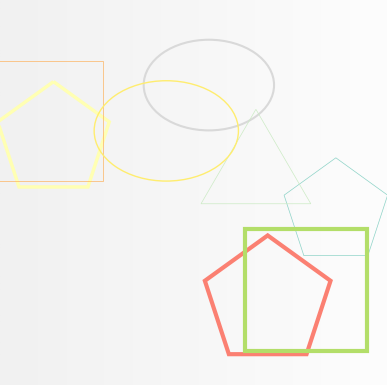[{"shape": "pentagon", "thickness": 0.5, "radius": 0.7, "center": [0.867, 0.45]}, {"shape": "pentagon", "thickness": 2.5, "radius": 0.76, "center": [0.138, 0.637]}, {"shape": "pentagon", "thickness": 3, "radius": 0.85, "center": [0.691, 0.218]}, {"shape": "square", "thickness": 0.5, "radius": 0.77, "center": [0.11, 0.686]}, {"shape": "square", "thickness": 3, "radius": 0.79, "center": [0.79, 0.247]}, {"shape": "oval", "thickness": 1.5, "radius": 0.84, "center": [0.539, 0.779]}, {"shape": "triangle", "thickness": 0.5, "radius": 0.82, "center": [0.66, 0.553]}, {"shape": "oval", "thickness": 1, "radius": 0.93, "center": [0.429, 0.66]}]